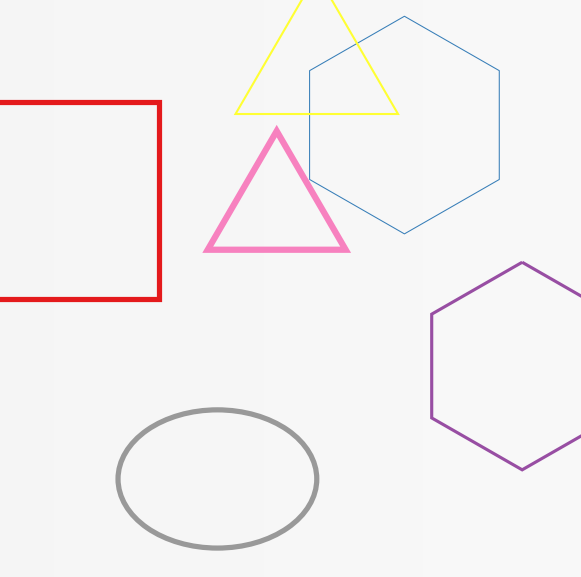[{"shape": "square", "thickness": 2.5, "radius": 0.85, "center": [0.104, 0.652]}, {"shape": "hexagon", "thickness": 0.5, "radius": 0.94, "center": [0.696, 0.783]}, {"shape": "hexagon", "thickness": 1.5, "radius": 0.9, "center": [0.898, 0.365]}, {"shape": "triangle", "thickness": 1, "radius": 0.81, "center": [0.545, 0.882]}, {"shape": "triangle", "thickness": 3, "radius": 0.68, "center": [0.476, 0.635]}, {"shape": "oval", "thickness": 2.5, "radius": 0.85, "center": [0.374, 0.17]}]